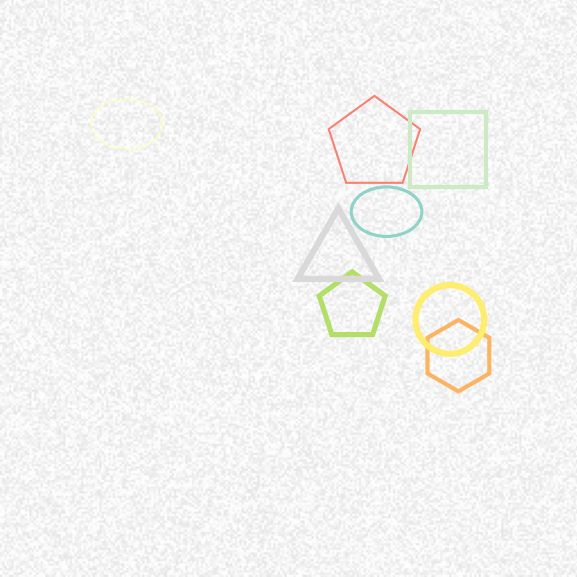[{"shape": "oval", "thickness": 1.5, "radius": 0.31, "center": [0.669, 0.633]}, {"shape": "oval", "thickness": 0.5, "radius": 0.31, "center": [0.22, 0.784]}, {"shape": "pentagon", "thickness": 1, "radius": 0.42, "center": [0.648, 0.75]}, {"shape": "hexagon", "thickness": 2, "radius": 0.31, "center": [0.794, 0.383]}, {"shape": "pentagon", "thickness": 2.5, "radius": 0.3, "center": [0.61, 0.468]}, {"shape": "triangle", "thickness": 3, "radius": 0.41, "center": [0.586, 0.557]}, {"shape": "square", "thickness": 2, "radius": 0.33, "center": [0.776, 0.74]}, {"shape": "circle", "thickness": 3, "radius": 0.3, "center": [0.779, 0.446]}]